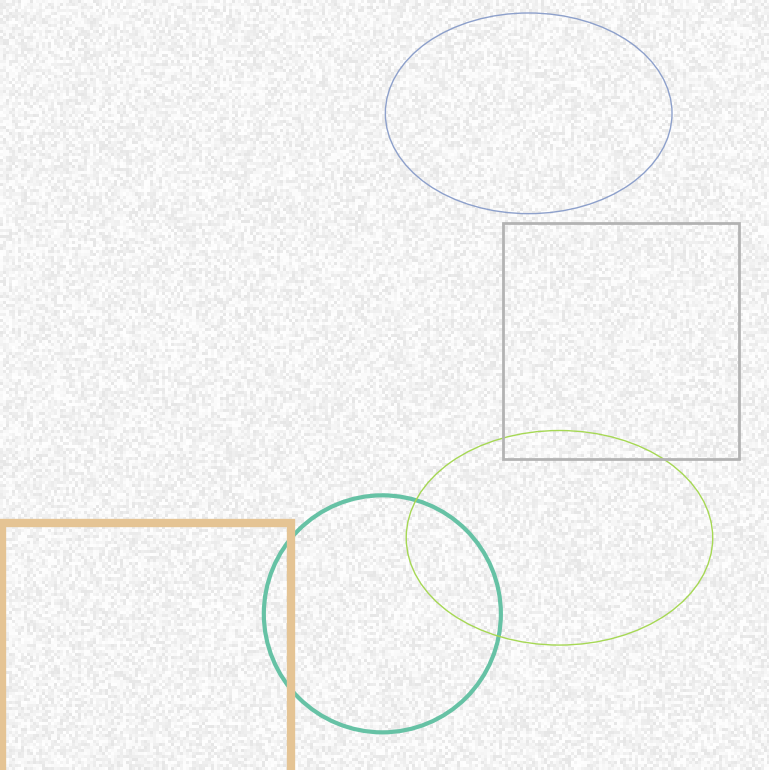[{"shape": "circle", "thickness": 1.5, "radius": 0.77, "center": [0.497, 0.203]}, {"shape": "oval", "thickness": 0.5, "radius": 0.93, "center": [0.687, 0.853]}, {"shape": "oval", "thickness": 0.5, "radius": 1.0, "center": [0.727, 0.302]}, {"shape": "square", "thickness": 3, "radius": 0.94, "center": [0.19, 0.133]}, {"shape": "square", "thickness": 1, "radius": 0.76, "center": [0.806, 0.557]}]